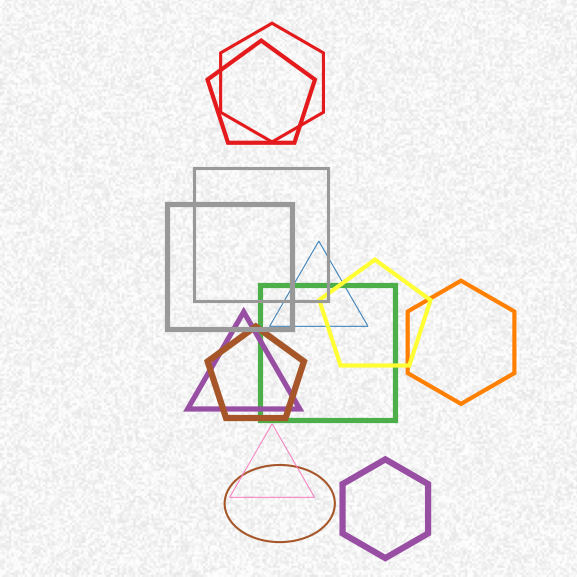[{"shape": "hexagon", "thickness": 1.5, "radius": 0.51, "center": [0.471, 0.856]}, {"shape": "pentagon", "thickness": 2, "radius": 0.49, "center": [0.452, 0.831]}, {"shape": "triangle", "thickness": 0.5, "radius": 0.49, "center": [0.552, 0.483]}, {"shape": "square", "thickness": 2.5, "radius": 0.58, "center": [0.567, 0.388]}, {"shape": "hexagon", "thickness": 3, "radius": 0.43, "center": [0.667, 0.118]}, {"shape": "triangle", "thickness": 2.5, "radius": 0.56, "center": [0.422, 0.347]}, {"shape": "hexagon", "thickness": 2, "radius": 0.53, "center": [0.798, 0.406]}, {"shape": "pentagon", "thickness": 2, "radius": 0.51, "center": [0.649, 0.448]}, {"shape": "pentagon", "thickness": 3, "radius": 0.44, "center": [0.443, 0.346]}, {"shape": "oval", "thickness": 1, "radius": 0.48, "center": [0.484, 0.127]}, {"shape": "triangle", "thickness": 0.5, "radius": 0.42, "center": [0.471, 0.18]}, {"shape": "square", "thickness": 2.5, "radius": 0.54, "center": [0.397, 0.538]}, {"shape": "square", "thickness": 1.5, "radius": 0.58, "center": [0.452, 0.593]}]